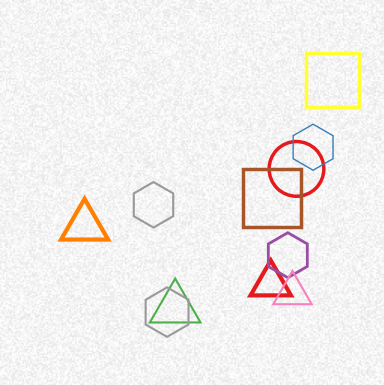[{"shape": "triangle", "thickness": 3, "radius": 0.3, "center": [0.703, 0.263]}, {"shape": "circle", "thickness": 2.5, "radius": 0.36, "center": [0.77, 0.561]}, {"shape": "hexagon", "thickness": 1, "radius": 0.3, "center": [0.813, 0.618]}, {"shape": "triangle", "thickness": 1.5, "radius": 0.38, "center": [0.455, 0.2]}, {"shape": "hexagon", "thickness": 2, "radius": 0.29, "center": [0.748, 0.337]}, {"shape": "triangle", "thickness": 3, "radius": 0.35, "center": [0.22, 0.413]}, {"shape": "square", "thickness": 2.5, "radius": 0.35, "center": [0.864, 0.791]}, {"shape": "square", "thickness": 2.5, "radius": 0.38, "center": [0.707, 0.486]}, {"shape": "triangle", "thickness": 1.5, "radius": 0.29, "center": [0.76, 0.239]}, {"shape": "hexagon", "thickness": 1.5, "radius": 0.32, "center": [0.434, 0.189]}, {"shape": "hexagon", "thickness": 1.5, "radius": 0.3, "center": [0.399, 0.468]}]